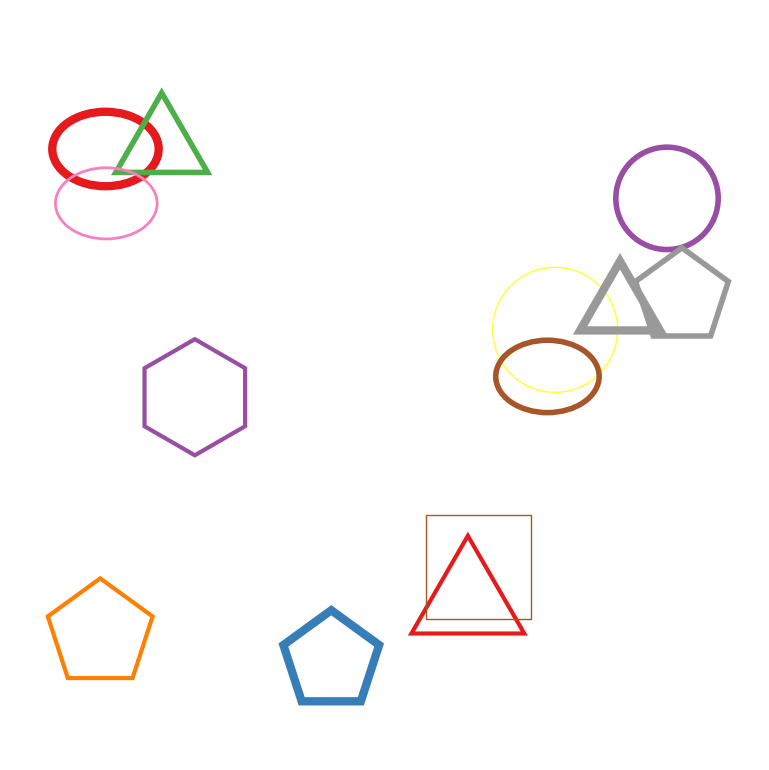[{"shape": "oval", "thickness": 3, "radius": 0.35, "center": [0.137, 0.806]}, {"shape": "triangle", "thickness": 1.5, "radius": 0.42, "center": [0.608, 0.22]}, {"shape": "pentagon", "thickness": 3, "radius": 0.33, "center": [0.43, 0.142]}, {"shape": "triangle", "thickness": 2, "radius": 0.34, "center": [0.21, 0.81]}, {"shape": "hexagon", "thickness": 1.5, "radius": 0.38, "center": [0.253, 0.484]}, {"shape": "circle", "thickness": 2, "radius": 0.33, "center": [0.866, 0.742]}, {"shape": "pentagon", "thickness": 1.5, "radius": 0.36, "center": [0.13, 0.177]}, {"shape": "circle", "thickness": 0.5, "radius": 0.41, "center": [0.721, 0.572]}, {"shape": "oval", "thickness": 2, "radius": 0.34, "center": [0.711, 0.511]}, {"shape": "square", "thickness": 0.5, "radius": 0.34, "center": [0.621, 0.264]}, {"shape": "oval", "thickness": 1, "radius": 0.33, "center": [0.138, 0.736]}, {"shape": "triangle", "thickness": 3, "radius": 0.3, "center": [0.805, 0.601]}, {"shape": "pentagon", "thickness": 2, "radius": 0.32, "center": [0.886, 0.615]}]